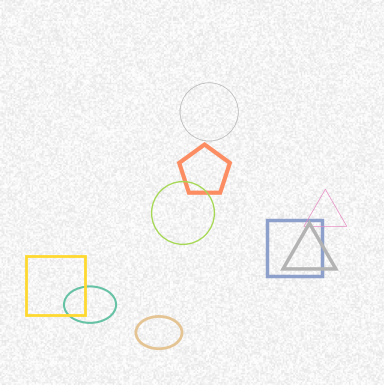[{"shape": "oval", "thickness": 1.5, "radius": 0.34, "center": [0.234, 0.209]}, {"shape": "pentagon", "thickness": 3, "radius": 0.35, "center": [0.531, 0.555]}, {"shape": "square", "thickness": 2.5, "radius": 0.36, "center": [0.765, 0.357]}, {"shape": "triangle", "thickness": 0.5, "radius": 0.32, "center": [0.845, 0.444]}, {"shape": "circle", "thickness": 1, "radius": 0.41, "center": [0.475, 0.447]}, {"shape": "square", "thickness": 2, "radius": 0.38, "center": [0.143, 0.26]}, {"shape": "oval", "thickness": 2, "radius": 0.3, "center": [0.413, 0.136]}, {"shape": "circle", "thickness": 0.5, "radius": 0.38, "center": [0.543, 0.709]}, {"shape": "triangle", "thickness": 2.5, "radius": 0.4, "center": [0.804, 0.341]}]